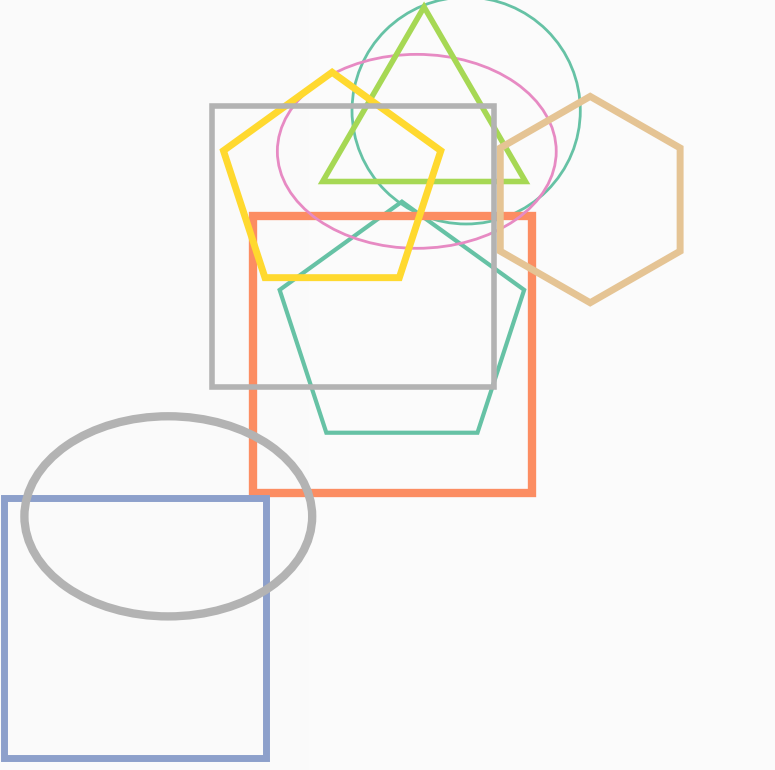[{"shape": "pentagon", "thickness": 1.5, "radius": 0.83, "center": [0.519, 0.572]}, {"shape": "circle", "thickness": 1, "radius": 0.74, "center": [0.601, 0.856]}, {"shape": "square", "thickness": 3, "radius": 0.9, "center": [0.507, 0.54]}, {"shape": "square", "thickness": 2.5, "radius": 0.84, "center": [0.174, 0.185]}, {"shape": "oval", "thickness": 1, "radius": 0.9, "center": [0.538, 0.803]}, {"shape": "triangle", "thickness": 2, "radius": 0.76, "center": [0.547, 0.84]}, {"shape": "pentagon", "thickness": 2.5, "radius": 0.74, "center": [0.429, 0.759]}, {"shape": "hexagon", "thickness": 2.5, "radius": 0.67, "center": [0.762, 0.741]}, {"shape": "oval", "thickness": 3, "radius": 0.93, "center": [0.217, 0.329]}, {"shape": "square", "thickness": 2, "radius": 0.91, "center": [0.456, 0.68]}]